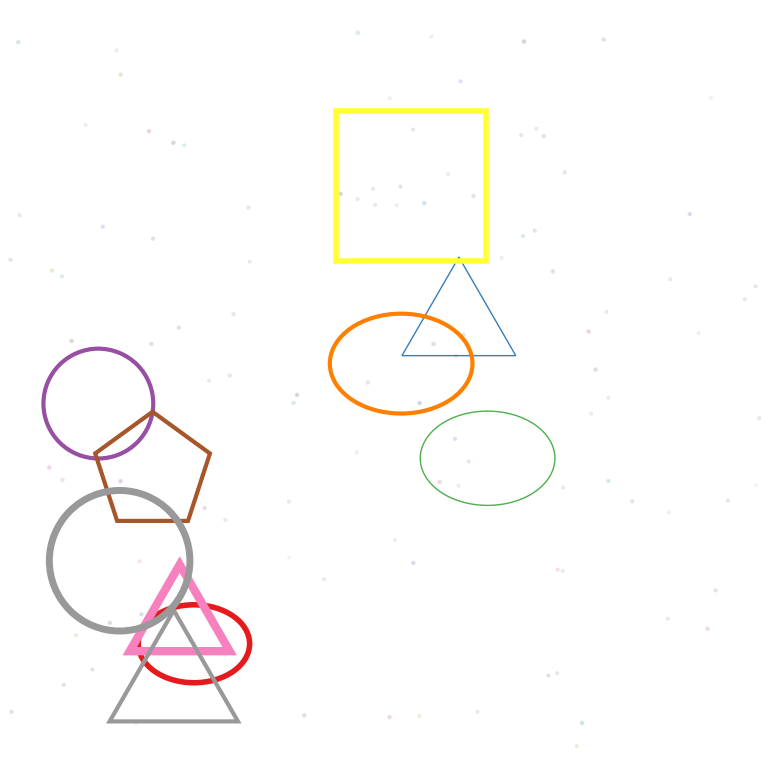[{"shape": "oval", "thickness": 2, "radius": 0.36, "center": [0.252, 0.164]}, {"shape": "triangle", "thickness": 0.5, "radius": 0.43, "center": [0.596, 0.581]}, {"shape": "oval", "thickness": 0.5, "radius": 0.44, "center": [0.633, 0.405]}, {"shape": "circle", "thickness": 1.5, "radius": 0.36, "center": [0.128, 0.476]}, {"shape": "oval", "thickness": 1.5, "radius": 0.46, "center": [0.521, 0.528]}, {"shape": "square", "thickness": 2, "radius": 0.49, "center": [0.533, 0.759]}, {"shape": "pentagon", "thickness": 1.5, "radius": 0.39, "center": [0.198, 0.387]}, {"shape": "triangle", "thickness": 3, "radius": 0.37, "center": [0.233, 0.192]}, {"shape": "circle", "thickness": 2.5, "radius": 0.46, "center": [0.155, 0.272]}, {"shape": "triangle", "thickness": 1.5, "radius": 0.48, "center": [0.226, 0.111]}]